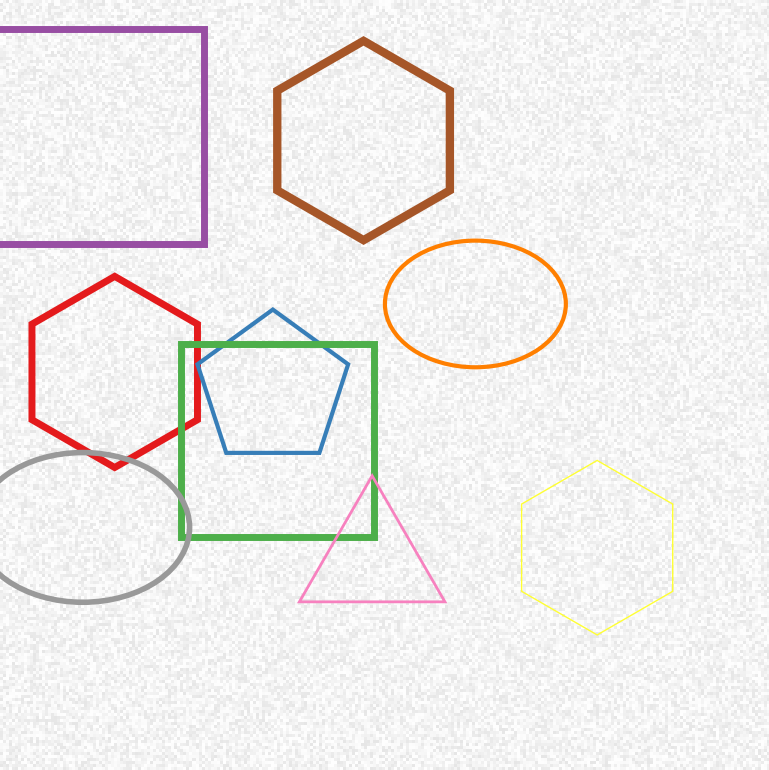[{"shape": "hexagon", "thickness": 2.5, "radius": 0.62, "center": [0.149, 0.517]}, {"shape": "pentagon", "thickness": 1.5, "radius": 0.51, "center": [0.354, 0.495]}, {"shape": "square", "thickness": 2.5, "radius": 0.63, "center": [0.36, 0.428]}, {"shape": "square", "thickness": 2.5, "radius": 0.7, "center": [0.125, 0.823]}, {"shape": "oval", "thickness": 1.5, "radius": 0.59, "center": [0.617, 0.605]}, {"shape": "hexagon", "thickness": 0.5, "radius": 0.57, "center": [0.776, 0.289]}, {"shape": "hexagon", "thickness": 3, "radius": 0.65, "center": [0.472, 0.818]}, {"shape": "triangle", "thickness": 1, "radius": 0.55, "center": [0.483, 0.273]}, {"shape": "oval", "thickness": 2, "radius": 0.69, "center": [0.107, 0.315]}]